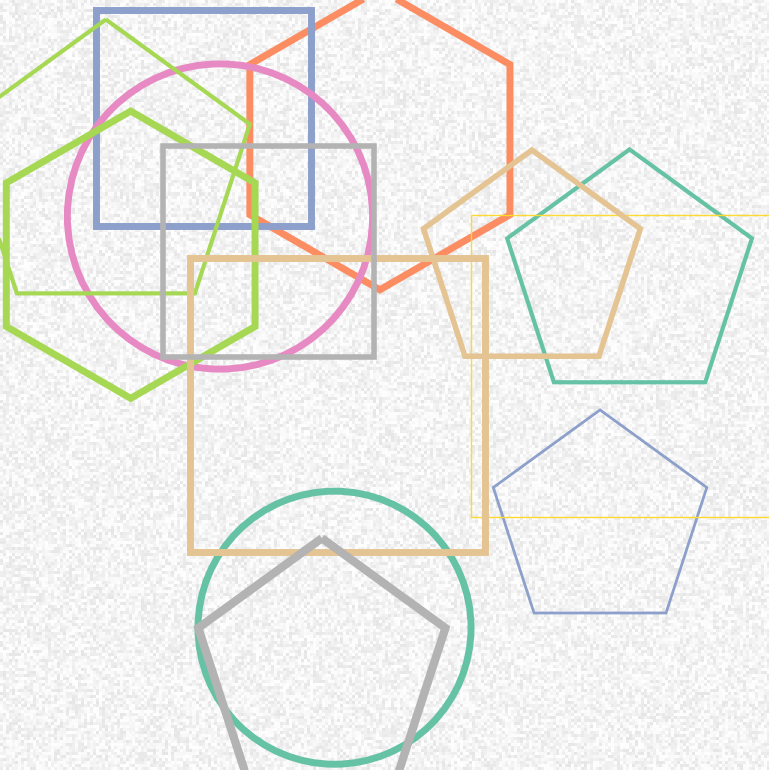[{"shape": "pentagon", "thickness": 1.5, "radius": 0.84, "center": [0.818, 0.639]}, {"shape": "circle", "thickness": 2.5, "radius": 0.89, "center": [0.434, 0.185]}, {"shape": "hexagon", "thickness": 2.5, "radius": 0.98, "center": [0.493, 0.819]}, {"shape": "square", "thickness": 2.5, "radius": 0.7, "center": [0.264, 0.847]}, {"shape": "pentagon", "thickness": 1, "radius": 0.73, "center": [0.779, 0.322]}, {"shape": "circle", "thickness": 2.5, "radius": 0.99, "center": [0.286, 0.719]}, {"shape": "pentagon", "thickness": 1.5, "radius": 0.98, "center": [0.137, 0.778]}, {"shape": "hexagon", "thickness": 2.5, "radius": 0.93, "center": [0.17, 0.669]}, {"shape": "square", "thickness": 0.5, "radius": 0.98, "center": [0.807, 0.525]}, {"shape": "square", "thickness": 2.5, "radius": 0.96, "center": [0.438, 0.474]}, {"shape": "pentagon", "thickness": 2, "radius": 0.74, "center": [0.691, 0.657]}, {"shape": "square", "thickness": 2, "radius": 0.68, "center": [0.349, 0.673]}, {"shape": "pentagon", "thickness": 3, "radius": 0.84, "center": [0.418, 0.132]}]